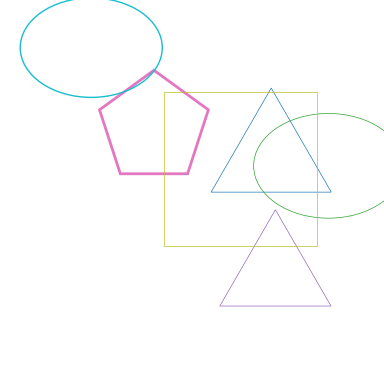[{"shape": "triangle", "thickness": 0.5, "radius": 0.9, "center": [0.704, 0.591]}, {"shape": "oval", "thickness": 0.5, "radius": 0.97, "center": [0.853, 0.569]}, {"shape": "triangle", "thickness": 0.5, "radius": 0.83, "center": [0.715, 0.288]}, {"shape": "pentagon", "thickness": 2, "radius": 0.74, "center": [0.4, 0.669]}, {"shape": "square", "thickness": 0.5, "radius": 1.0, "center": [0.624, 0.561]}, {"shape": "oval", "thickness": 1, "radius": 0.92, "center": [0.237, 0.876]}]